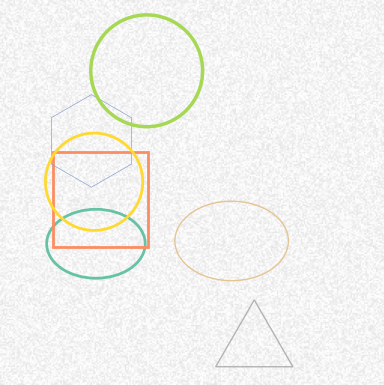[{"shape": "oval", "thickness": 2, "radius": 0.64, "center": [0.249, 0.367]}, {"shape": "square", "thickness": 2, "radius": 0.61, "center": [0.262, 0.482]}, {"shape": "hexagon", "thickness": 0.5, "radius": 0.6, "center": [0.238, 0.634]}, {"shape": "circle", "thickness": 2.5, "radius": 0.73, "center": [0.381, 0.816]}, {"shape": "circle", "thickness": 2, "radius": 0.63, "center": [0.244, 0.528]}, {"shape": "oval", "thickness": 1, "radius": 0.74, "center": [0.602, 0.374]}, {"shape": "triangle", "thickness": 1, "radius": 0.58, "center": [0.66, 0.105]}]